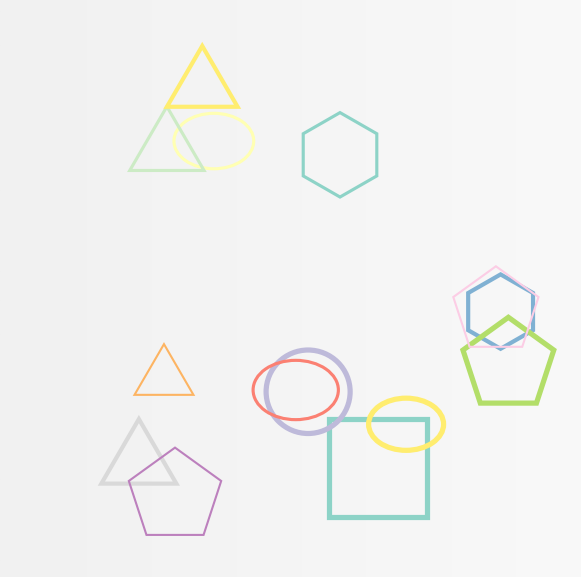[{"shape": "hexagon", "thickness": 1.5, "radius": 0.37, "center": [0.585, 0.731]}, {"shape": "square", "thickness": 2.5, "radius": 0.42, "center": [0.65, 0.189]}, {"shape": "oval", "thickness": 1.5, "radius": 0.34, "center": [0.368, 0.755]}, {"shape": "circle", "thickness": 2.5, "radius": 0.36, "center": [0.53, 0.321]}, {"shape": "oval", "thickness": 1.5, "radius": 0.37, "center": [0.509, 0.324]}, {"shape": "hexagon", "thickness": 2, "radius": 0.32, "center": [0.861, 0.46]}, {"shape": "triangle", "thickness": 1, "radius": 0.29, "center": [0.282, 0.345]}, {"shape": "pentagon", "thickness": 2.5, "radius": 0.41, "center": [0.875, 0.368]}, {"shape": "pentagon", "thickness": 1, "radius": 0.39, "center": [0.853, 0.461]}, {"shape": "triangle", "thickness": 2, "radius": 0.37, "center": [0.239, 0.199]}, {"shape": "pentagon", "thickness": 1, "radius": 0.42, "center": [0.301, 0.14]}, {"shape": "triangle", "thickness": 1.5, "radius": 0.37, "center": [0.287, 0.741]}, {"shape": "triangle", "thickness": 2, "radius": 0.35, "center": [0.348, 0.849]}, {"shape": "oval", "thickness": 2.5, "radius": 0.32, "center": [0.699, 0.264]}]